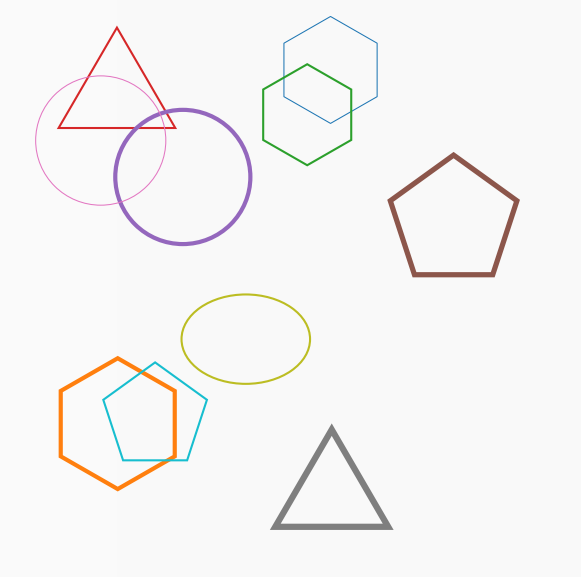[{"shape": "hexagon", "thickness": 0.5, "radius": 0.46, "center": [0.569, 0.878]}, {"shape": "hexagon", "thickness": 2, "radius": 0.57, "center": [0.203, 0.266]}, {"shape": "hexagon", "thickness": 1, "radius": 0.44, "center": [0.529, 0.8]}, {"shape": "triangle", "thickness": 1, "radius": 0.58, "center": [0.201, 0.835]}, {"shape": "circle", "thickness": 2, "radius": 0.58, "center": [0.315, 0.693]}, {"shape": "pentagon", "thickness": 2.5, "radius": 0.57, "center": [0.78, 0.616]}, {"shape": "circle", "thickness": 0.5, "radius": 0.56, "center": [0.173, 0.756]}, {"shape": "triangle", "thickness": 3, "radius": 0.56, "center": [0.571, 0.143]}, {"shape": "oval", "thickness": 1, "radius": 0.55, "center": [0.423, 0.412]}, {"shape": "pentagon", "thickness": 1, "radius": 0.47, "center": [0.267, 0.278]}]